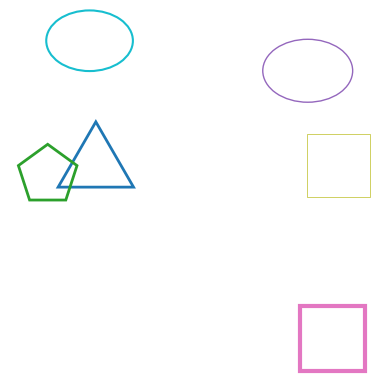[{"shape": "triangle", "thickness": 2, "radius": 0.57, "center": [0.249, 0.57]}, {"shape": "pentagon", "thickness": 2, "radius": 0.4, "center": [0.124, 0.545]}, {"shape": "oval", "thickness": 1, "radius": 0.58, "center": [0.799, 0.816]}, {"shape": "square", "thickness": 3, "radius": 0.42, "center": [0.863, 0.12]}, {"shape": "square", "thickness": 0.5, "radius": 0.41, "center": [0.879, 0.57]}, {"shape": "oval", "thickness": 1.5, "radius": 0.56, "center": [0.233, 0.894]}]